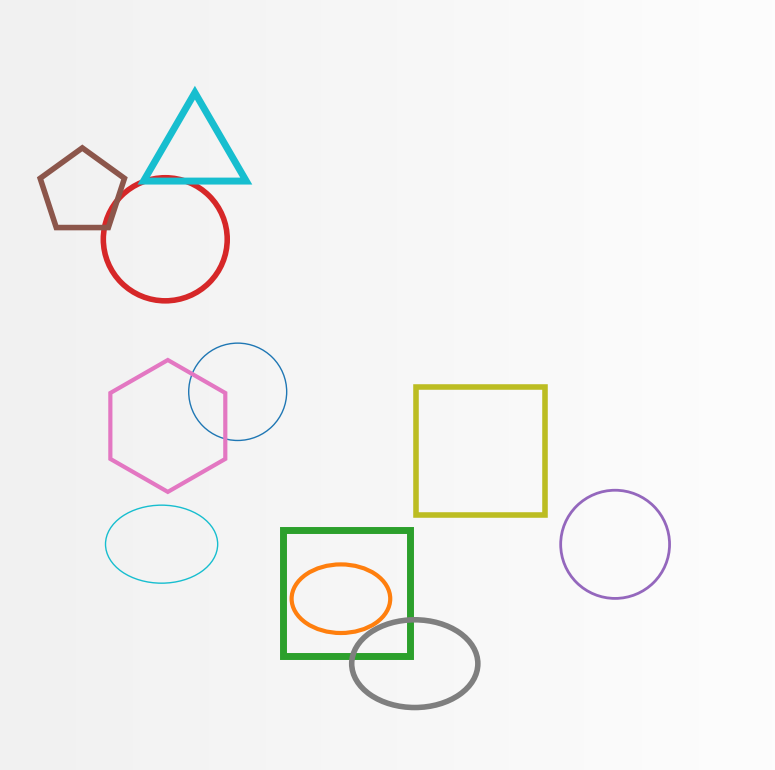[{"shape": "circle", "thickness": 0.5, "radius": 0.32, "center": [0.307, 0.491]}, {"shape": "oval", "thickness": 1.5, "radius": 0.32, "center": [0.44, 0.222]}, {"shape": "square", "thickness": 2.5, "radius": 0.41, "center": [0.447, 0.23]}, {"shape": "circle", "thickness": 2, "radius": 0.4, "center": [0.213, 0.689]}, {"shape": "circle", "thickness": 1, "radius": 0.35, "center": [0.794, 0.293]}, {"shape": "pentagon", "thickness": 2, "radius": 0.29, "center": [0.106, 0.751]}, {"shape": "hexagon", "thickness": 1.5, "radius": 0.43, "center": [0.217, 0.447]}, {"shape": "oval", "thickness": 2, "radius": 0.41, "center": [0.535, 0.138]}, {"shape": "square", "thickness": 2, "radius": 0.42, "center": [0.62, 0.414]}, {"shape": "oval", "thickness": 0.5, "radius": 0.36, "center": [0.209, 0.293]}, {"shape": "triangle", "thickness": 2.5, "radius": 0.38, "center": [0.251, 0.803]}]